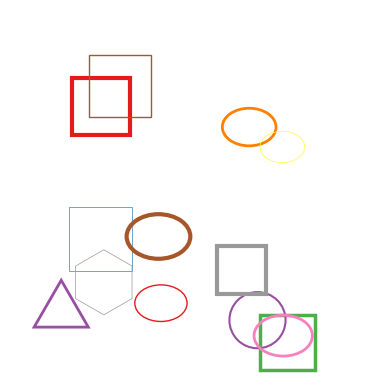[{"shape": "square", "thickness": 3, "radius": 0.37, "center": [0.262, 0.723]}, {"shape": "oval", "thickness": 1, "radius": 0.34, "center": [0.418, 0.213]}, {"shape": "square", "thickness": 0.5, "radius": 0.41, "center": [0.262, 0.379]}, {"shape": "square", "thickness": 2.5, "radius": 0.36, "center": [0.747, 0.111]}, {"shape": "circle", "thickness": 1.5, "radius": 0.36, "center": [0.669, 0.168]}, {"shape": "triangle", "thickness": 2, "radius": 0.41, "center": [0.159, 0.191]}, {"shape": "oval", "thickness": 2, "radius": 0.35, "center": [0.647, 0.67]}, {"shape": "oval", "thickness": 0.5, "radius": 0.29, "center": [0.733, 0.618]}, {"shape": "oval", "thickness": 3, "radius": 0.41, "center": [0.412, 0.386]}, {"shape": "square", "thickness": 1, "radius": 0.4, "center": [0.312, 0.776]}, {"shape": "oval", "thickness": 2, "radius": 0.38, "center": [0.736, 0.128]}, {"shape": "square", "thickness": 3, "radius": 0.32, "center": [0.627, 0.298]}, {"shape": "hexagon", "thickness": 0.5, "radius": 0.42, "center": [0.27, 0.267]}]